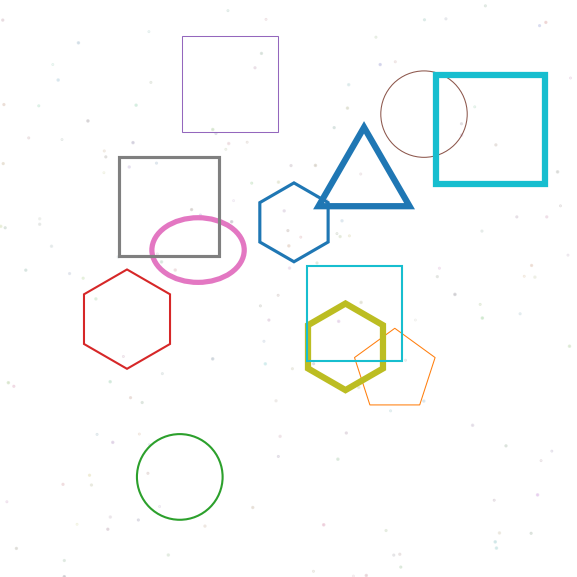[{"shape": "triangle", "thickness": 3, "radius": 0.46, "center": [0.63, 0.688]}, {"shape": "hexagon", "thickness": 1.5, "radius": 0.34, "center": [0.509, 0.614]}, {"shape": "pentagon", "thickness": 0.5, "radius": 0.37, "center": [0.684, 0.357]}, {"shape": "circle", "thickness": 1, "radius": 0.37, "center": [0.311, 0.173]}, {"shape": "hexagon", "thickness": 1, "radius": 0.43, "center": [0.22, 0.447]}, {"shape": "square", "thickness": 0.5, "radius": 0.42, "center": [0.398, 0.853]}, {"shape": "circle", "thickness": 0.5, "radius": 0.37, "center": [0.734, 0.802]}, {"shape": "oval", "thickness": 2.5, "radius": 0.4, "center": [0.343, 0.566]}, {"shape": "square", "thickness": 1.5, "radius": 0.43, "center": [0.293, 0.642]}, {"shape": "hexagon", "thickness": 3, "radius": 0.37, "center": [0.598, 0.399]}, {"shape": "square", "thickness": 3, "radius": 0.47, "center": [0.849, 0.775]}, {"shape": "square", "thickness": 1, "radius": 0.41, "center": [0.614, 0.456]}]